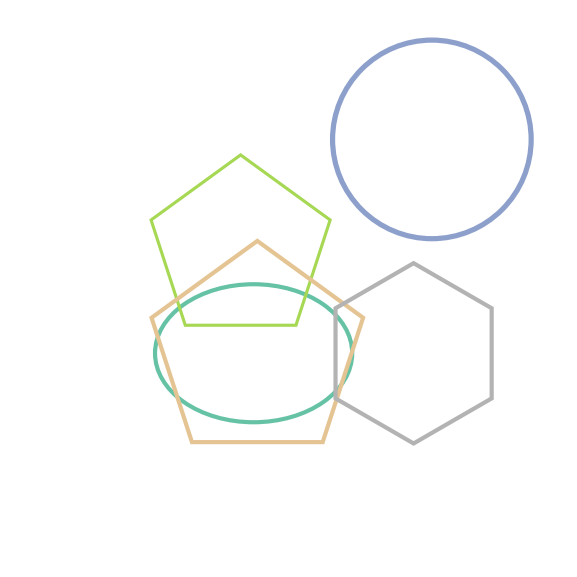[{"shape": "oval", "thickness": 2, "radius": 0.85, "center": [0.439, 0.387]}, {"shape": "circle", "thickness": 2.5, "radius": 0.86, "center": [0.748, 0.758]}, {"shape": "pentagon", "thickness": 1.5, "radius": 0.82, "center": [0.417, 0.568]}, {"shape": "pentagon", "thickness": 2, "radius": 0.96, "center": [0.446, 0.389]}, {"shape": "hexagon", "thickness": 2, "radius": 0.78, "center": [0.716, 0.387]}]